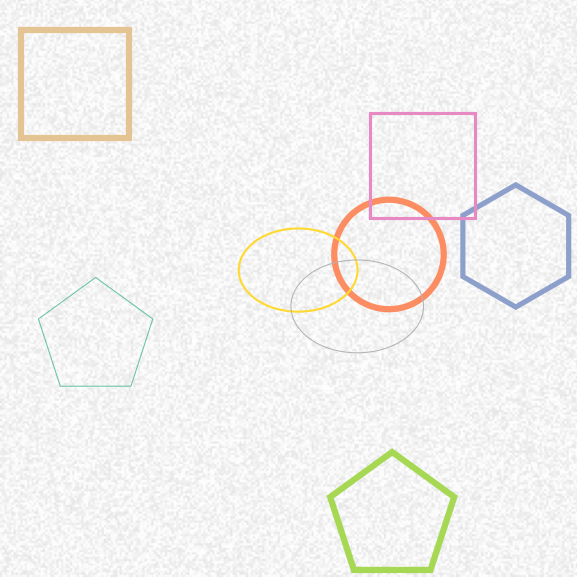[{"shape": "pentagon", "thickness": 0.5, "radius": 0.52, "center": [0.166, 0.415]}, {"shape": "circle", "thickness": 3, "radius": 0.47, "center": [0.674, 0.558]}, {"shape": "hexagon", "thickness": 2.5, "radius": 0.53, "center": [0.893, 0.573]}, {"shape": "square", "thickness": 1.5, "radius": 0.46, "center": [0.732, 0.712]}, {"shape": "pentagon", "thickness": 3, "radius": 0.56, "center": [0.679, 0.104]}, {"shape": "oval", "thickness": 1, "radius": 0.51, "center": [0.516, 0.531]}, {"shape": "square", "thickness": 3, "radius": 0.47, "center": [0.13, 0.853]}, {"shape": "oval", "thickness": 0.5, "radius": 0.57, "center": [0.619, 0.469]}]